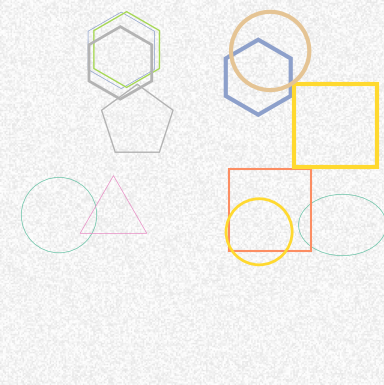[{"shape": "oval", "thickness": 0.5, "radius": 0.57, "center": [0.89, 0.416]}, {"shape": "circle", "thickness": 0.5, "radius": 0.49, "center": [0.153, 0.441]}, {"shape": "square", "thickness": 1.5, "radius": 0.53, "center": [0.702, 0.455]}, {"shape": "hexagon", "thickness": 3, "radius": 0.49, "center": [0.671, 0.799]}, {"shape": "hexagon", "thickness": 0.5, "radius": 0.5, "center": [0.315, 0.869]}, {"shape": "triangle", "thickness": 0.5, "radius": 0.5, "center": [0.295, 0.444]}, {"shape": "hexagon", "thickness": 1, "radius": 0.49, "center": [0.329, 0.871]}, {"shape": "circle", "thickness": 2, "radius": 0.43, "center": [0.673, 0.398]}, {"shape": "square", "thickness": 3, "radius": 0.54, "center": [0.872, 0.674]}, {"shape": "circle", "thickness": 3, "radius": 0.51, "center": [0.702, 0.868]}, {"shape": "pentagon", "thickness": 1, "radius": 0.49, "center": [0.357, 0.684]}, {"shape": "hexagon", "thickness": 2, "radius": 0.47, "center": [0.313, 0.837]}]